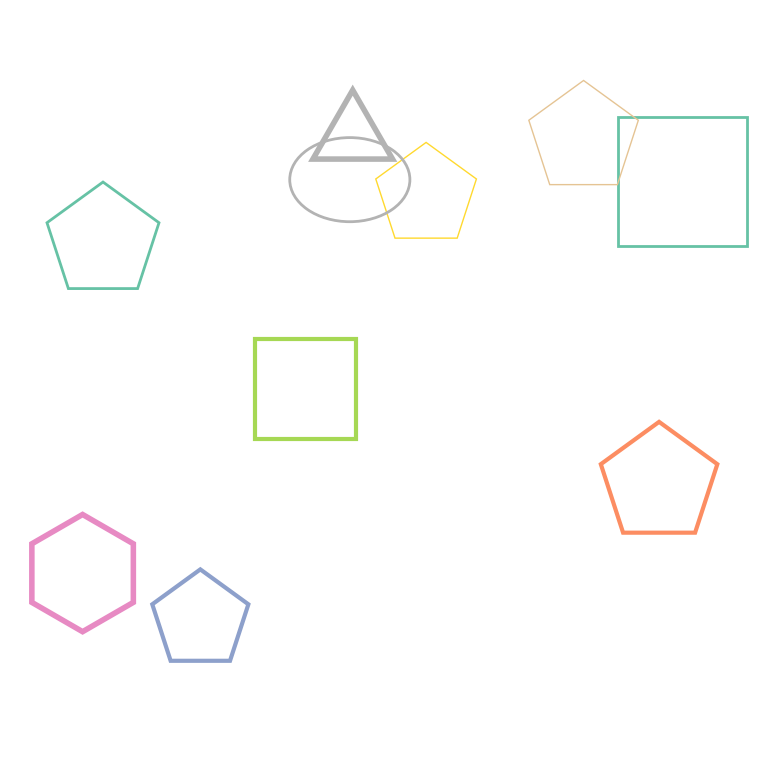[{"shape": "pentagon", "thickness": 1, "radius": 0.38, "center": [0.134, 0.687]}, {"shape": "square", "thickness": 1, "radius": 0.42, "center": [0.886, 0.764]}, {"shape": "pentagon", "thickness": 1.5, "radius": 0.4, "center": [0.856, 0.373]}, {"shape": "pentagon", "thickness": 1.5, "radius": 0.33, "center": [0.26, 0.195]}, {"shape": "hexagon", "thickness": 2, "radius": 0.38, "center": [0.107, 0.256]}, {"shape": "square", "thickness": 1.5, "radius": 0.33, "center": [0.397, 0.495]}, {"shape": "pentagon", "thickness": 0.5, "radius": 0.34, "center": [0.553, 0.746]}, {"shape": "pentagon", "thickness": 0.5, "radius": 0.37, "center": [0.758, 0.821]}, {"shape": "oval", "thickness": 1, "radius": 0.39, "center": [0.454, 0.767]}, {"shape": "triangle", "thickness": 2, "radius": 0.3, "center": [0.458, 0.823]}]